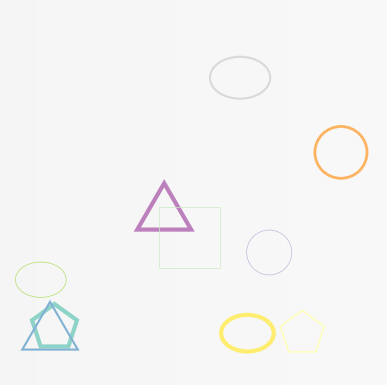[{"shape": "pentagon", "thickness": 3, "radius": 0.3, "center": [0.141, 0.149]}, {"shape": "pentagon", "thickness": 1, "radius": 0.3, "center": [0.78, 0.134]}, {"shape": "circle", "thickness": 0.5, "radius": 0.29, "center": [0.695, 0.344]}, {"shape": "triangle", "thickness": 1.5, "radius": 0.41, "center": [0.129, 0.133]}, {"shape": "circle", "thickness": 2, "radius": 0.34, "center": [0.88, 0.604]}, {"shape": "oval", "thickness": 0.5, "radius": 0.33, "center": [0.105, 0.273]}, {"shape": "oval", "thickness": 1.5, "radius": 0.39, "center": [0.62, 0.798]}, {"shape": "triangle", "thickness": 3, "radius": 0.4, "center": [0.424, 0.444]}, {"shape": "square", "thickness": 0.5, "radius": 0.4, "center": [0.49, 0.382]}, {"shape": "oval", "thickness": 3, "radius": 0.34, "center": [0.639, 0.135]}]